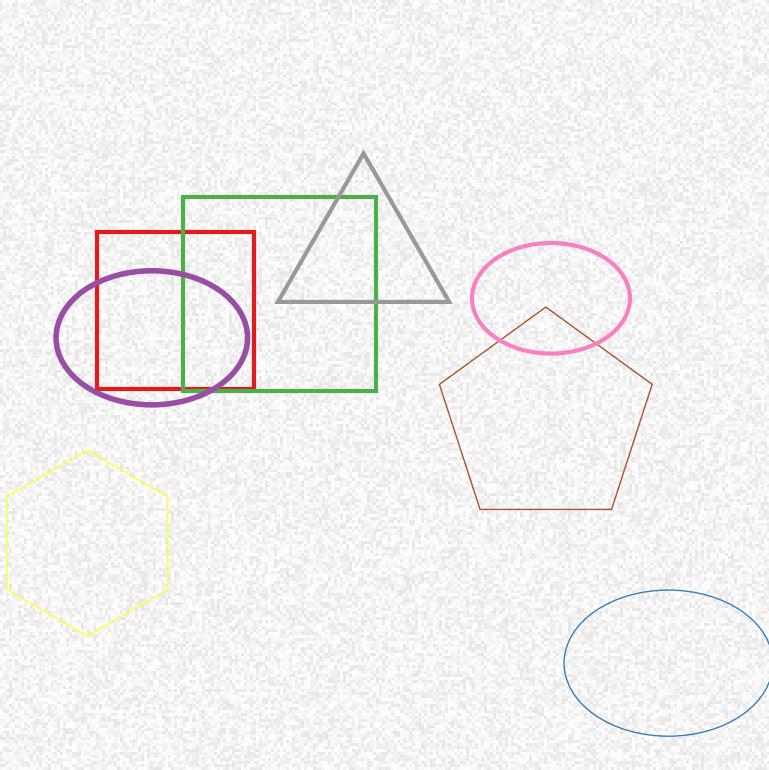[{"shape": "square", "thickness": 1.5, "radius": 0.51, "center": [0.228, 0.597]}, {"shape": "oval", "thickness": 0.5, "radius": 0.68, "center": [0.868, 0.139]}, {"shape": "square", "thickness": 1.5, "radius": 0.63, "center": [0.363, 0.618]}, {"shape": "oval", "thickness": 2, "radius": 0.62, "center": [0.197, 0.561]}, {"shape": "hexagon", "thickness": 0.5, "radius": 0.6, "center": [0.113, 0.295]}, {"shape": "pentagon", "thickness": 0.5, "radius": 0.73, "center": [0.709, 0.456]}, {"shape": "oval", "thickness": 1.5, "radius": 0.51, "center": [0.716, 0.613]}, {"shape": "triangle", "thickness": 1.5, "radius": 0.64, "center": [0.472, 0.672]}]